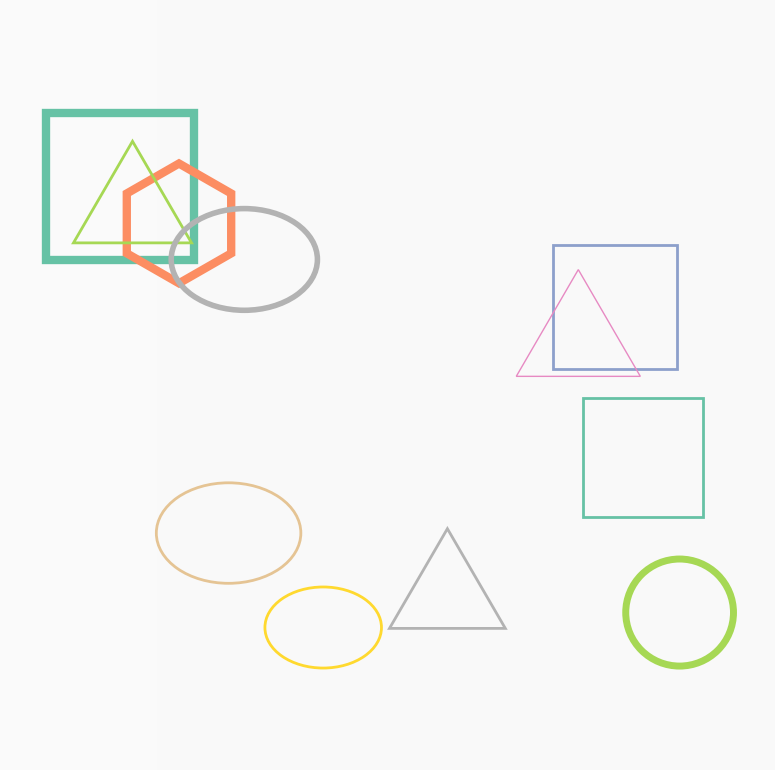[{"shape": "square", "thickness": 1, "radius": 0.39, "center": [0.829, 0.406]}, {"shape": "square", "thickness": 3, "radius": 0.48, "center": [0.155, 0.757]}, {"shape": "hexagon", "thickness": 3, "radius": 0.39, "center": [0.231, 0.71]}, {"shape": "square", "thickness": 1, "radius": 0.4, "center": [0.794, 0.601]}, {"shape": "triangle", "thickness": 0.5, "radius": 0.46, "center": [0.746, 0.557]}, {"shape": "triangle", "thickness": 1, "radius": 0.44, "center": [0.171, 0.729]}, {"shape": "circle", "thickness": 2.5, "radius": 0.35, "center": [0.877, 0.204]}, {"shape": "oval", "thickness": 1, "radius": 0.38, "center": [0.417, 0.185]}, {"shape": "oval", "thickness": 1, "radius": 0.47, "center": [0.295, 0.308]}, {"shape": "oval", "thickness": 2, "radius": 0.47, "center": [0.315, 0.663]}, {"shape": "triangle", "thickness": 1, "radius": 0.43, "center": [0.577, 0.227]}]